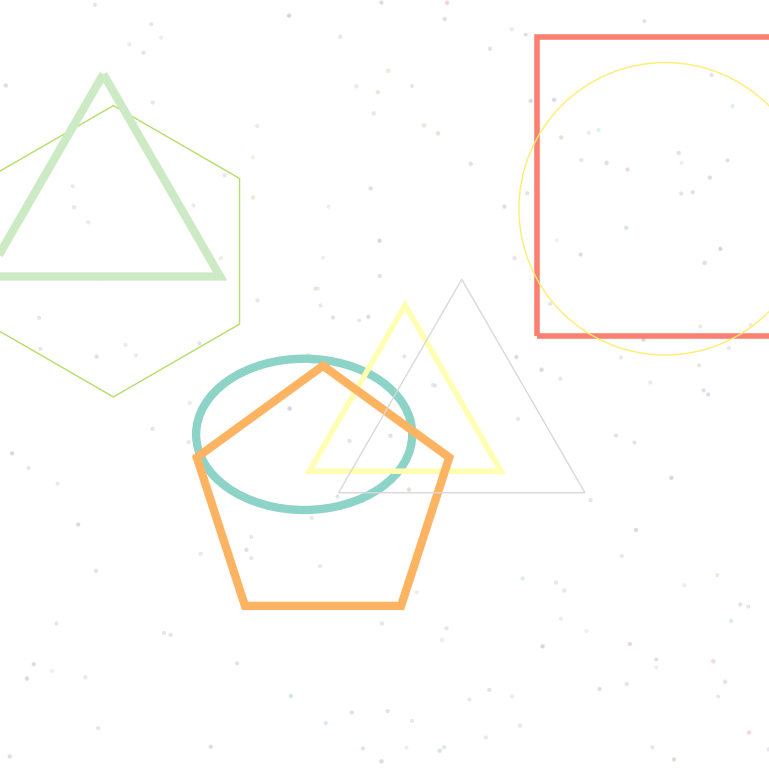[{"shape": "oval", "thickness": 3, "radius": 0.7, "center": [0.395, 0.436]}, {"shape": "triangle", "thickness": 2, "radius": 0.72, "center": [0.526, 0.46]}, {"shape": "square", "thickness": 2, "radius": 0.97, "center": [0.892, 0.758]}, {"shape": "pentagon", "thickness": 3, "radius": 0.86, "center": [0.42, 0.353]}, {"shape": "hexagon", "thickness": 0.5, "radius": 0.95, "center": [0.147, 0.674]}, {"shape": "triangle", "thickness": 0.5, "radius": 0.92, "center": [0.6, 0.452]}, {"shape": "triangle", "thickness": 3, "radius": 0.88, "center": [0.134, 0.729]}, {"shape": "circle", "thickness": 0.5, "radius": 0.95, "center": [0.864, 0.729]}]